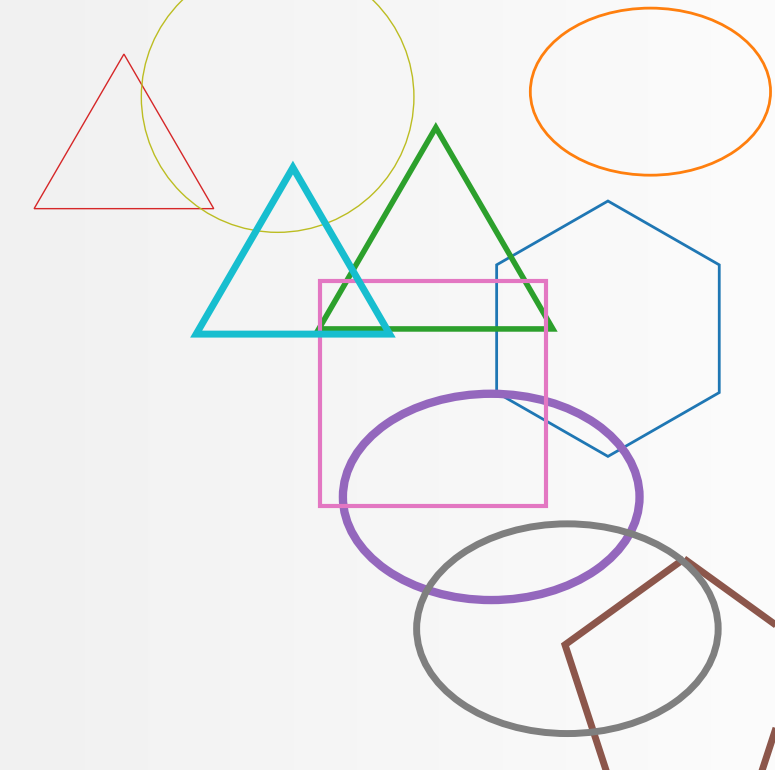[{"shape": "hexagon", "thickness": 1, "radius": 0.83, "center": [0.784, 0.573]}, {"shape": "oval", "thickness": 1, "radius": 0.77, "center": [0.839, 0.881]}, {"shape": "triangle", "thickness": 2, "radius": 0.87, "center": [0.562, 0.66]}, {"shape": "triangle", "thickness": 0.5, "radius": 0.67, "center": [0.16, 0.796]}, {"shape": "oval", "thickness": 3, "radius": 0.96, "center": [0.634, 0.355]}, {"shape": "pentagon", "thickness": 2.5, "radius": 0.81, "center": [0.883, 0.113]}, {"shape": "square", "thickness": 1.5, "radius": 0.73, "center": [0.559, 0.489]}, {"shape": "oval", "thickness": 2.5, "radius": 0.97, "center": [0.732, 0.184]}, {"shape": "circle", "thickness": 0.5, "radius": 0.88, "center": [0.358, 0.874]}, {"shape": "triangle", "thickness": 2.5, "radius": 0.72, "center": [0.378, 0.638]}]